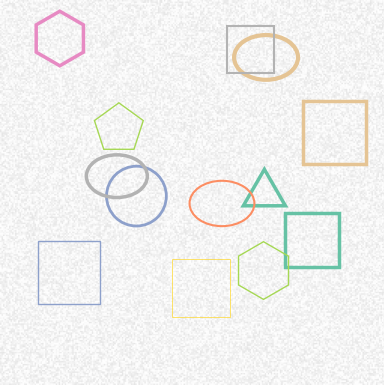[{"shape": "triangle", "thickness": 2.5, "radius": 0.32, "center": [0.687, 0.497]}, {"shape": "square", "thickness": 2.5, "radius": 0.35, "center": [0.81, 0.377]}, {"shape": "oval", "thickness": 1.5, "radius": 0.42, "center": [0.577, 0.472]}, {"shape": "square", "thickness": 1, "radius": 0.4, "center": [0.179, 0.292]}, {"shape": "circle", "thickness": 2, "radius": 0.39, "center": [0.354, 0.491]}, {"shape": "hexagon", "thickness": 2.5, "radius": 0.35, "center": [0.155, 0.9]}, {"shape": "pentagon", "thickness": 1, "radius": 0.33, "center": [0.309, 0.666]}, {"shape": "hexagon", "thickness": 1, "radius": 0.37, "center": [0.684, 0.297]}, {"shape": "square", "thickness": 0.5, "radius": 0.38, "center": [0.523, 0.251]}, {"shape": "oval", "thickness": 3, "radius": 0.42, "center": [0.691, 0.851]}, {"shape": "square", "thickness": 2.5, "radius": 0.41, "center": [0.869, 0.655]}, {"shape": "square", "thickness": 1.5, "radius": 0.31, "center": [0.651, 0.872]}, {"shape": "oval", "thickness": 2.5, "radius": 0.4, "center": [0.304, 0.542]}]